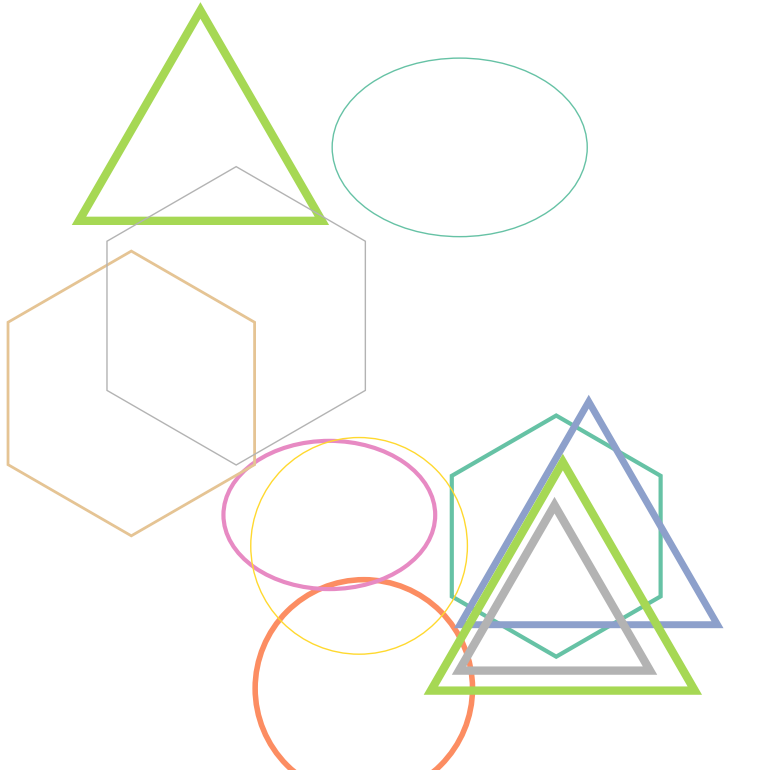[{"shape": "hexagon", "thickness": 1.5, "radius": 0.78, "center": [0.722, 0.304]}, {"shape": "oval", "thickness": 0.5, "radius": 0.83, "center": [0.597, 0.809]}, {"shape": "circle", "thickness": 2, "radius": 0.71, "center": [0.473, 0.106]}, {"shape": "triangle", "thickness": 2.5, "radius": 0.97, "center": [0.765, 0.285]}, {"shape": "oval", "thickness": 1.5, "radius": 0.69, "center": [0.428, 0.331]}, {"shape": "triangle", "thickness": 3, "radius": 0.91, "center": [0.26, 0.804]}, {"shape": "triangle", "thickness": 3, "radius": 0.99, "center": [0.731, 0.202]}, {"shape": "circle", "thickness": 0.5, "radius": 0.7, "center": [0.466, 0.291]}, {"shape": "hexagon", "thickness": 1, "radius": 0.92, "center": [0.171, 0.489]}, {"shape": "hexagon", "thickness": 0.5, "radius": 0.97, "center": [0.307, 0.59]}, {"shape": "triangle", "thickness": 3, "radius": 0.72, "center": [0.72, 0.201]}]